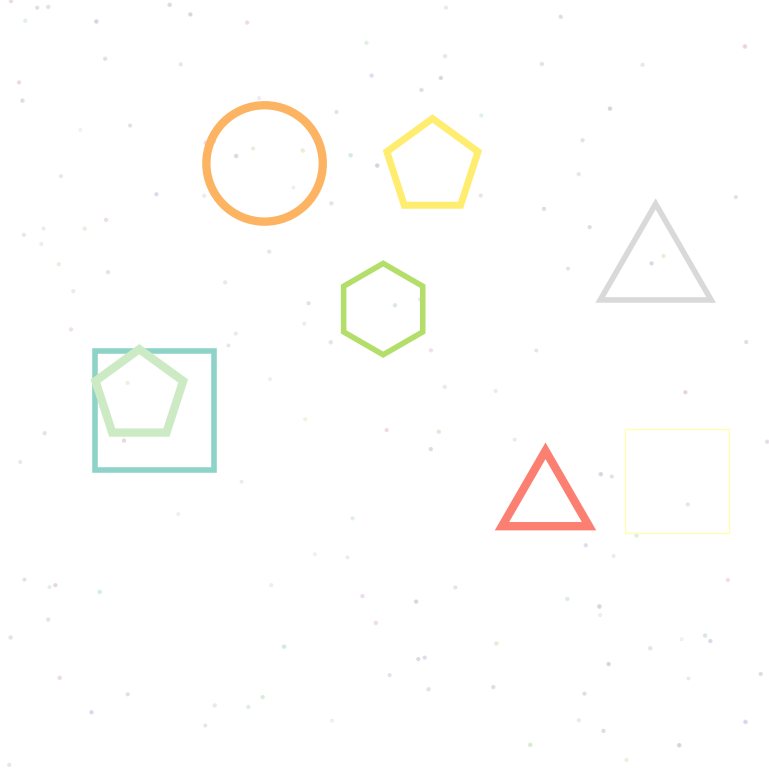[{"shape": "square", "thickness": 2, "radius": 0.39, "center": [0.201, 0.467]}, {"shape": "square", "thickness": 0.5, "radius": 0.34, "center": [0.879, 0.376]}, {"shape": "triangle", "thickness": 3, "radius": 0.33, "center": [0.708, 0.349]}, {"shape": "circle", "thickness": 3, "radius": 0.38, "center": [0.344, 0.788]}, {"shape": "hexagon", "thickness": 2, "radius": 0.3, "center": [0.498, 0.599]}, {"shape": "triangle", "thickness": 2, "radius": 0.42, "center": [0.852, 0.652]}, {"shape": "pentagon", "thickness": 3, "radius": 0.3, "center": [0.181, 0.487]}, {"shape": "pentagon", "thickness": 2.5, "radius": 0.31, "center": [0.562, 0.784]}]